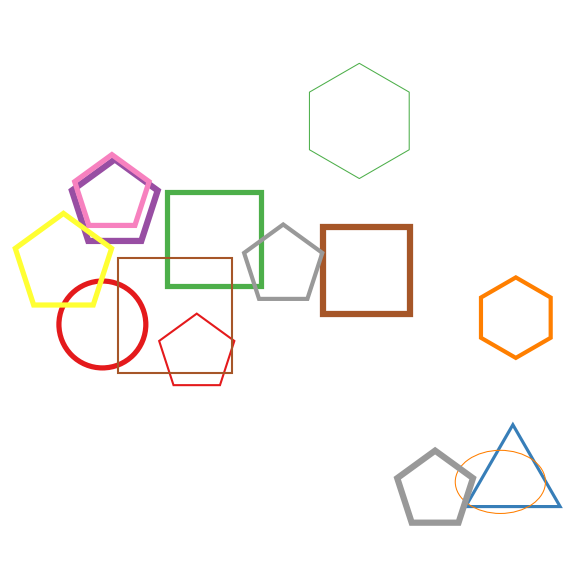[{"shape": "circle", "thickness": 2.5, "radius": 0.38, "center": [0.177, 0.437]}, {"shape": "pentagon", "thickness": 1, "radius": 0.34, "center": [0.341, 0.388]}, {"shape": "triangle", "thickness": 1.5, "radius": 0.47, "center": [0.888, 0.169]}, {"shape": "hexagon", "thickness": 0.5, "radius": 0.5, "center": [0.622, 0.79]}, {"shape": "square", "thickness": 2.5, "radius": 0.41, "center": [0.371, 0.586]}, {"shape": "pentagon", "thickness": 3, "radius": 0.39, "center": [0.199, 0.645]}, {"shape": "oval", "thickness": 0.5, "radius": 0.39, "center": [0.866, 0.165]}, {"shape": "hexagon", "thickness": 2, "radius": 0.35, "center": [0.893, 0.449]}, {"shape": "pentagon", "thickness": 2.5, "radius": 0.44, "center": [0.11, 0.542]}, {"shape": "square", "thickness": 3, "radius": 0.38, "center": [0.634, 0.531]}, {"shape": "square", "thickness": 1, "radius": 0.5, "center": [0.303, 0.453]}, {"shape": "pentagon", "thickness": 2.5, "radius": 0.34, "center": [0.194, 0.664]}, {"shape": "pentagon", "thickness": 3, "radius": 0.34, "center": [0.753, 0.15]}, {"shape": "pentagon", "thickness": 2, "radius": 0.36, "center": [0.49, 0.539]}]